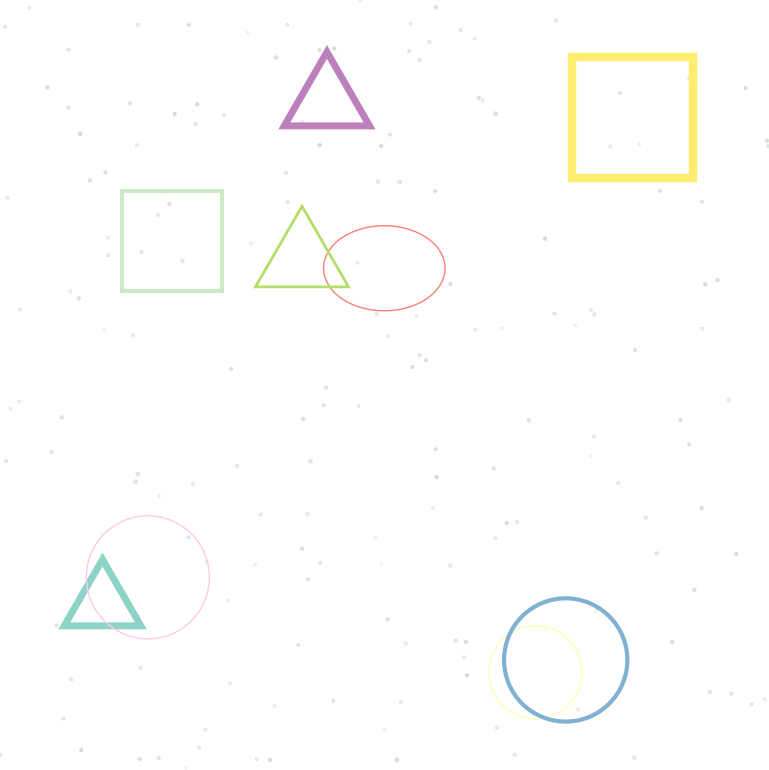[{"shape": "triangle", "thickness": 2.5, "radius": 0.29, "center": [0.133, 0.216]}, {"shape": "circle", "thickness": 0.5, "radius": 0.3, "center": [0.695, 0.127]}, {"shape": "oval", "thickness": 0.5, "radius": 0.39, "center": [0.499, 0.652]}, {"shape": "circle", "thickness": 1.5, "radius": 0.4, "center": [0.735, 0.143]}, {"shape": "triangle", "thickness": 1, "radius": 0.35, "center": [0.392, 0.662]}, {"shape": "circle", "thickness": 0.5, "radius": 0.4, "center": [0.192, 0.25]}, {"shape": "triangle", "thickness": 2.5, "radius": 0.32, "center": [0.425, 0.869]}, {"shape": "square", "thickness": 1.5, "radius": 0.32, "center": [0.224, 0.687]}, {"shape": "square", "thickness": 3, "radius": 0.39, "center": [0.822, 0.848]}]